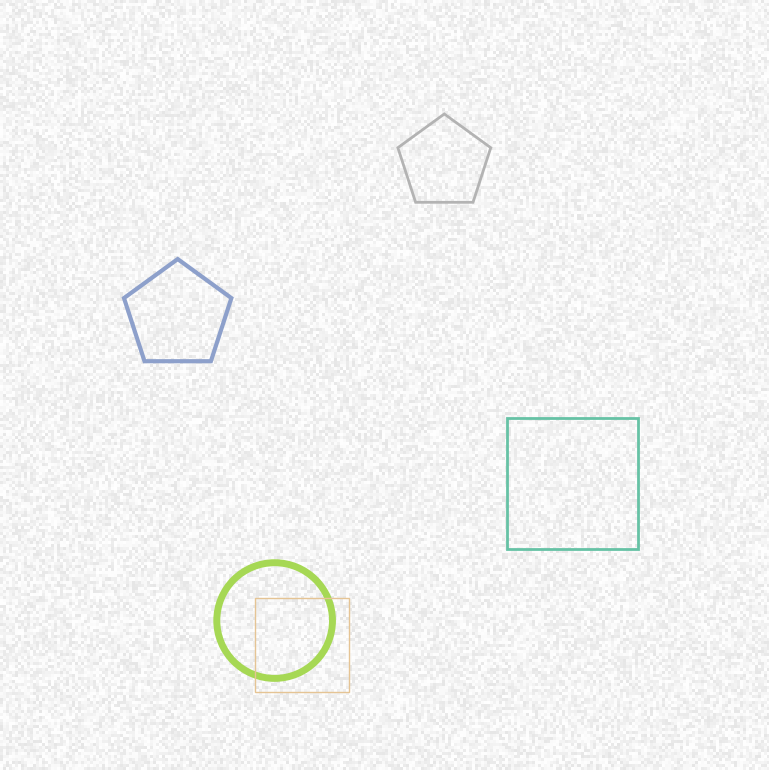[{"shape": "square", "thickness": 1, "radius": 0.43, "center": [0.744, 0.372]}, {"shape": "pentagon", "thickness": 1.5, "radius": 0.37, "center": [0.231, 0.59]}, {"shape": "circle", "thickness": 2.5, "radius": 0.38, "center": [0.357, 0.194]}, {"shape": "square", "thickness": 0.5, "radius": 0.31, "center": [0.392, 0.162]}, {"shape": "pentagon", "thickness": 1, "radius": 0.32, "center": [0.577, 0.789]}]